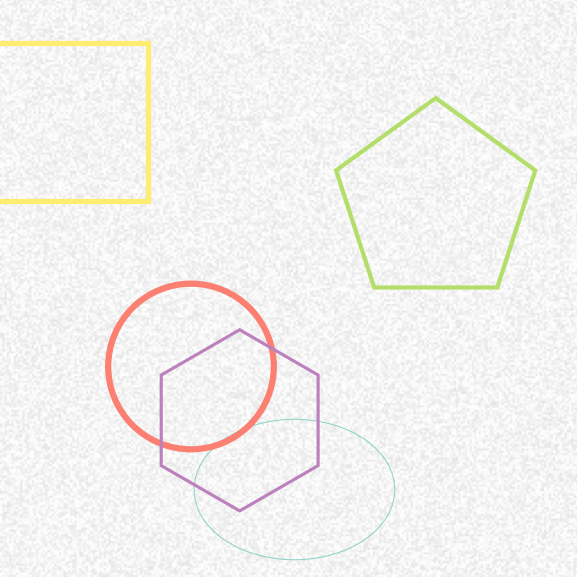[{"shape": "oval", "thickness": 0.5, "radius": 0.87, "center": [0.51, 0.151]}, {"shape": "circle", "thickness": 3, "radius": 0.72, "center": [0.331, 0.365]}, {"shape": "pentagon", "thickness": 2, "radius": 0.91, "center": [0.754, 0.648]}, {"shape": "hexagon", "thickness": 1.5, "radius": 0.78, "center": [0.415, 0.271]}, {"shape": "square", "thickness": 2.5, "radius": 0.69, "center": [0.119, 0.788]}]